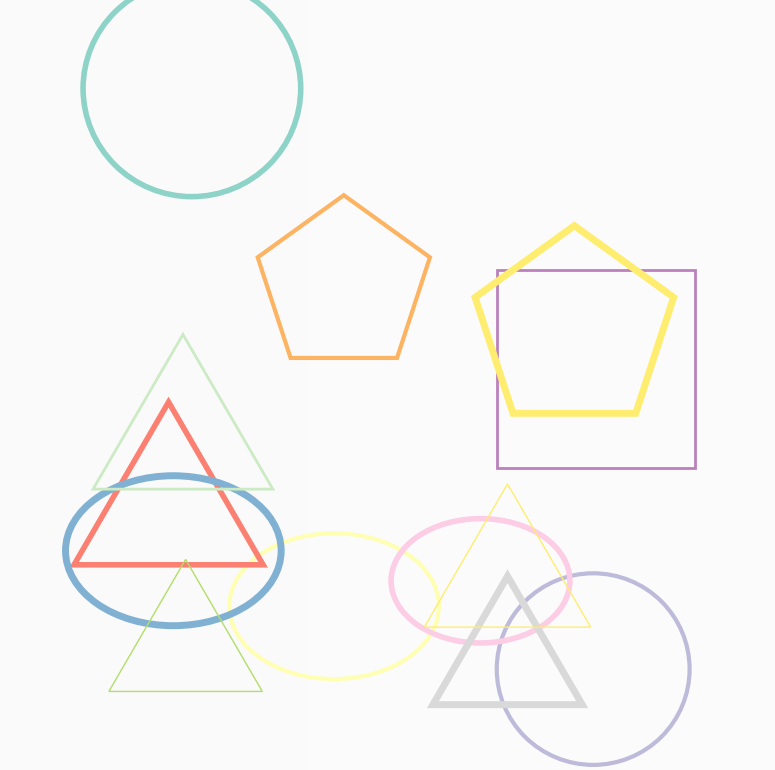[{"shape": "circle", "thickness": 2, "radius": 0.7, "center": [0.248, 0.885]}, {"shape": "oval", "thickness": 1.5, "radius": 0.68, "center": [0.431, 0.213]}, {"shape": "circle", "thickness": 1.5, "radius": 0.62, "center": [0.765, 0.131]}, {"shape": "triangle", "thickness": 2, "radius": 0.7, "center": [0.218, 0.337]}, {"shape": "oval", "thickness": 2.5, "radius": 0.7, "center": [0.224, 0.285]}, {"shape": "pentagon", "thickness": 1.5, "radius": 0.58, "center": [0.444, 0.63]}, {"shape": "triangle", "thickness": 0.5, "radius": 0.57, "center": [0.239, 0.159]}, {"shape": "oval", "thickness": 2, "radius": 0.58, "center": [0.62, 0.246]}, {"shape": "triangle", "thickness": 2.5, "radius": 0.56, "center": [0.655, 0.14]}, {"shape": "square", "thickness": 1, "radius": 0.64, "center": [0.769, 0.521]}, {"shape": "triangle", "thickness": 1, "radius": 0.67, "center": [0.236, 0.432]}, {"shape": "triangle", "thickness": 0.5, "radius": 0.62, "center": [0.655, 0.248]}, {"shape": "pentagon", "thickness": 2.5, "radius": 0.67, "center": [0.741, 0.572]}]